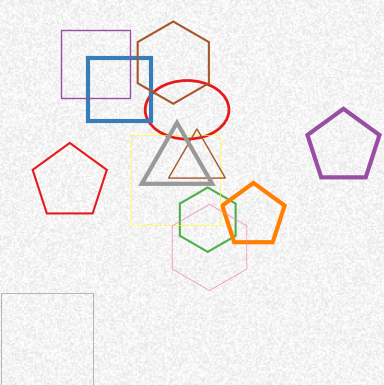[{"shape": "pentagon", "thickness": 1.5, "radius": 0.51, "center": [0.181, 0.528]}, {"shape": "oval", "thickness": 2, "radius": 0.54, "center": [0.486, 0.715]}, {"shape": "square", "thickness": 3, "radius": 0.41, "center": [0.31, 0.767]}, {"shape": "hexagon", "thickness": 1.5, "radius": 0.42, "center": [0.54, 0.429]}, {"shape": "pentagon", "thickness": 3, "radius": 0.49, "center": [0.892, 0.619]}, {"shape": "square", "thickness": 1, "radius": 0.45, "center": [0.249, 0.834]}, {"shape": "pentagon", "thickness": 3, "radius": 0.43, "center": [0.658, 0.44]}, {"shape": "square", "thickness": 0.5, "radius": 0.58, "center": [0.456, 0.533]}, {"shape": "triangle", "thickness": 1, "radius": 0.43, "center": [0.512, 0.58]}, {"shape": "hexagon", "thickness": 1.5, "radius": 0.53, "center": [0.45, 0.837]}, {"shape": "hexagon", "thickness": 0.5, "radius": 0.56, "center": [0.544, 0.357]}, {"shape": "square", "thickness": 0.5, "radius": 0.6, "center": [0.123, 0.119]}, {"shape": "triangle", "thickness": 3, "radius": 0.53, "center": [0.46, 0.575]}]